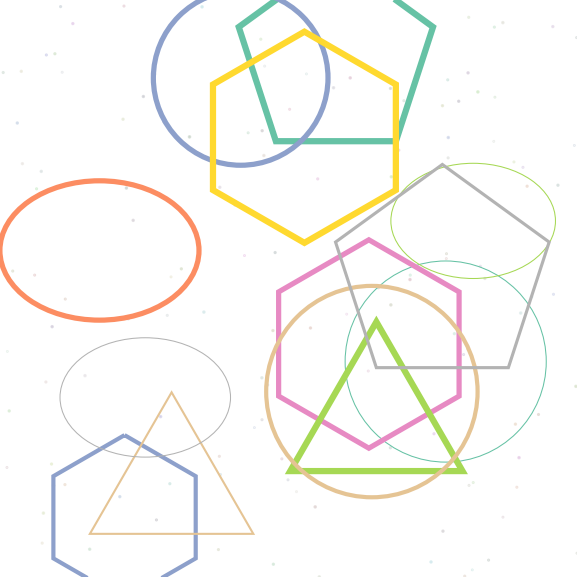[{"shape": "circle", "thickness": 0.5, "radius": 0.87, "center": [0.772, 0.373]}, {"shape": "pentagon", "thickness": 3, "radius": 0.88, "center": [0.582, 0.898]}, {"shape": "oval", "thickness": 2.5, "radius": 0.86, "center": [0.172, 0.565]}, {"shape": "hexagon", "thickness": 2, "radius": 0.71, "center": [0.216, 0.103]}, {"shape": "circle", "thickness": 2.5, "radius": 0.76, "center": [0.417, 0.864]}, {"shape": "hexagon", "thickness": 2.5, "radius": 0.9, "center": [0.639, 0.403]}, {"shape": "oval", "thickness": 0.5, "radius": 0.71, "center": [0.819, 0.617]}, {"shape": "triangle", "thickness": 3, "radius": 0.86, "center": [0.652, 0.27]}, {"shape": "hexagon", "thickness": 3, "radius": 0.91, "center": [0.527, 0.761]}, {"shape": "circle", "thickness": 2, "radius": 0.92, "center": [0.644, 0.321]}, {"shape": "triangle", "thickness": 1, "radius": 0.82, "center": [0.297, 0.156]}, {"shape": "oval", "thickness": 0.5, "radius": 0.74, "center": [0.252, 0.311]}, {"shape": "pentagon", "thickness": 1.5, "radius": 0.97, "center": [0.766, 0.52]}]